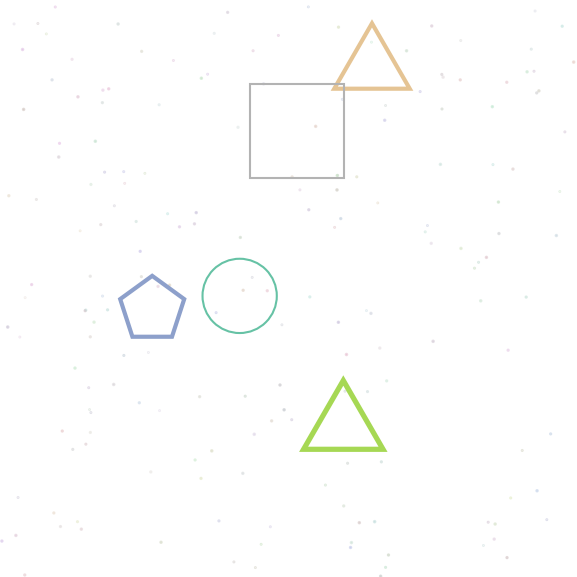[{"shape": "circle", "thickness": 1, "radius": 0.32, "center": [0.415, 0.487]}, {"shape": "pentagon", "thickness": 2, "radius": 0.29, "center": [0.264, 0.463]}, {"shape": "triangle", "thickness": 2.5, "radius": 0.4, "center": [0.594, 0.261]}, {"shape": "triangle", "thickness": 2, "radius": 0.38, "center": [0.644, 0.883]}, {"shape": "square", "thickness": 1, "radius": 0.41, "center": [0.514, 0.773]}]